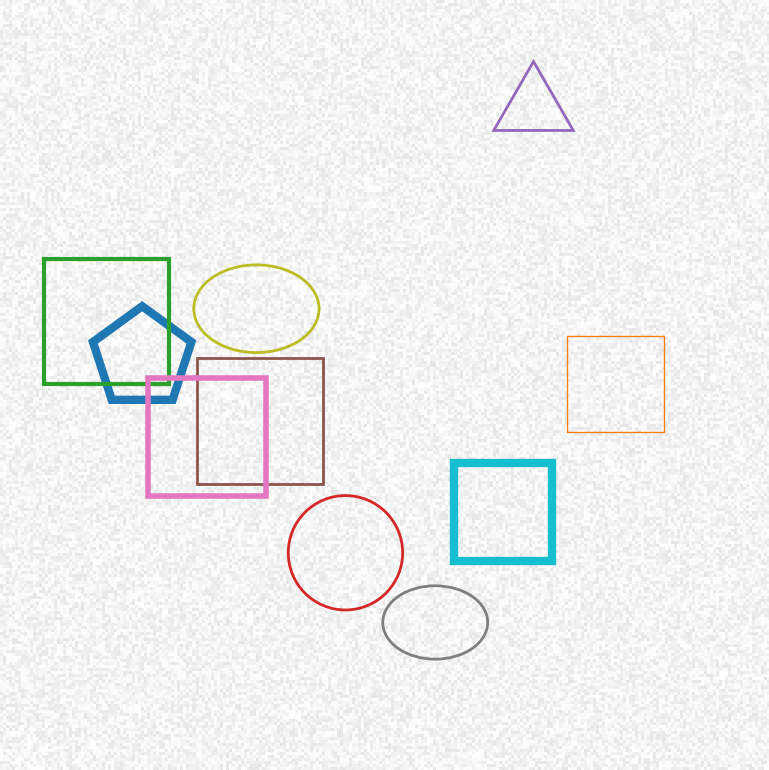[{"shape": "pentagon", "thickness": 3, "radius": 0.34, "center": [0.185, 0.535]}, {"shape": "square", "thickness": 0.5, "radius": 0.31, "center": [0.799, 0.501]}, {"shape": "square", "thickness": 1.5, "radius": 0.41, "center": [0.138, 0.582]}, {"shape": "circle", "thickness": 1, "radius": 0.37, "center": [0.449, 0.282]}, {"shape": "triangle", "thickness": 1, "radius": 0.3, "center": [0.693, 0.86]}, {"shape": "square", "thickness": 1, "radius": 0.41, "center": [0.338, 0.453]}, {"shape": "square", "thickness": 2, "radius": 0.38, "center": [0.269, 0.432]}, {"shape": "oval", "thickness": 1, "radius": 0.34, "center": [0.565, 0.192]}, {"shape": "oval", "thickness": 1, "radius": 0.41, "center": [0.333, 0.599]}, {"shape": "square", "thickness": 3, "radius": 0.32, "center": [0.653, 0.335]}]